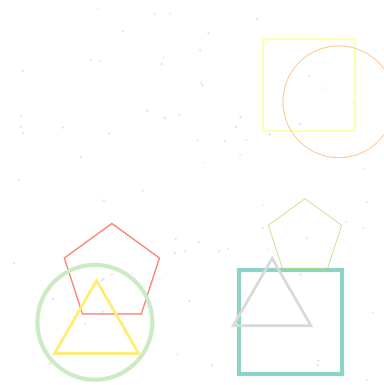[{"shape": "square", "thickness": 3, "radius": 0.67, "center": [0.754, 0.164]}, {"shape": "square", "thickness": 1.5, "radius": 0.59, "center": [0.803, 0.779]}, {"shape": "pentagon", "thickness": 1, "radius": 0.65, "center": [0.291, 0.29]}, {"shape": "circle", "thickness": 0.5, "radius": 0.73, "center": [0.88, 0.736]}, {"shape": "pentagon", "thickness": 0.5, "radius": 0.5, "center": [0.792, 0.384]}, {"shape": "triangle", "thickness": 2, "radius": 0.58, "center": [0.707, 0.212]}, {"shape": "circle", "thickness": 3, "radius": 0.75, "center": [0.246, 0.163]}, {"shape": "triangle", "thickness": 2, "radius": 0.63, "center": [0.251, 0.145]}]